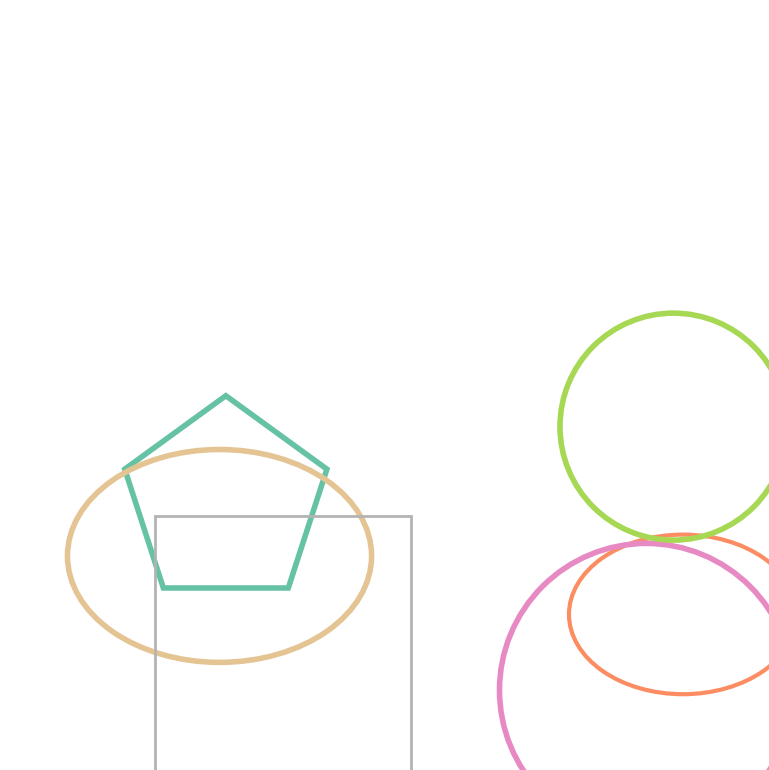[{"shape": "pentagon", "thickness": 2, "radius": 0.69, "center": [0.293, 0.348]}, {"shape": "oval", "thickness": 1.5, "radius": 0.74, "center": [0.887, 0.202]}, {"shape": "circle", "thickness": 2, "radius": 0.95, "center": [0.839, 0.104]}, {"shape": "circle", "thickness": 2, "radius": 0.74, "center": [0.875, 0.446]}, {"shape": "oval", "thickness": 2, "radius": 0.99, "center": [0.285, 0.278]}, {"shape": "square", "thickness": 1, "radius": 0.83, "center": [0.367, 0.163]}]